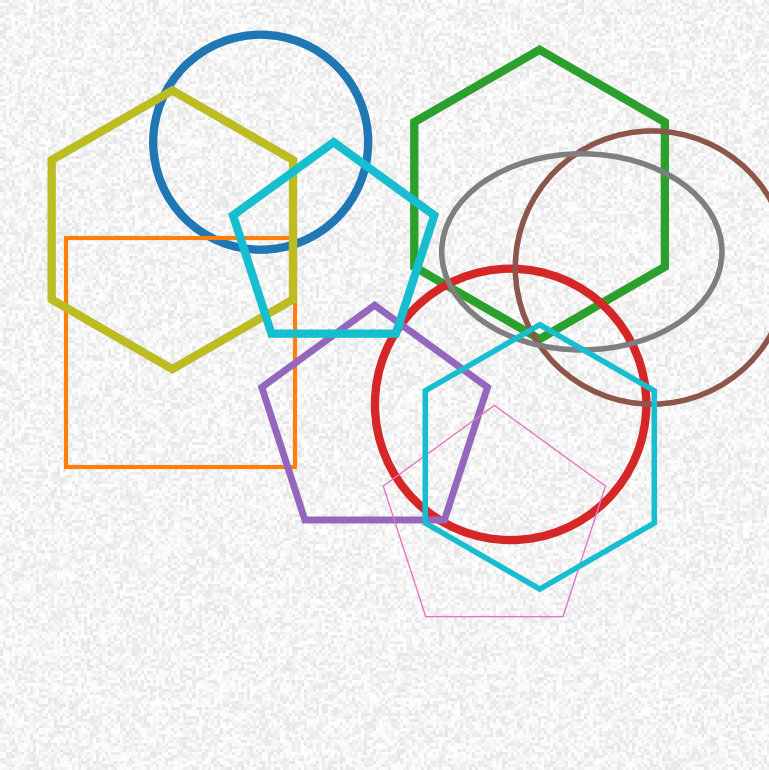[{"shape": "circle", "thickness": 3, "radius": 0.7, "center": [0.339, 0.815]}, {"shape": "square", "thickness": 1.5, "radius": 0.74, "center": [0.234, 0.542]}, {"shape": "hexagon", "thickness": 3, "radius": 0.94, "center": [0.701, 0.747]}, {"shape": "circle", "thickness": 3, "radius": 0.88, "center": [0.663, 0.475]}, {"shape": "pentagon", "thickness": 2.5, "radius": 0.77, "center": [0.487, 0.449]}, {"shape": "circle", "thickness": 2, "radius": 0.89, "center": [0.847, 0.653]}, {"shape": "pentagon", "thickness": 0.5, "radius": 0.76, "center": [0.642, 0.322]}, {"shape": "oval", "thickness": 2, "radius": 0.91, "center": [0.756, 0.673]}, {"shape": "hexagon", "thickness": 3, "radius": 0.9, "center": [0.224, 0.702]}, {"shape": "pentagon", "thickness": 3, "radius": 0.69, "center": [0.433, 0.678]}, {"shape": "hexagon", "thickness": 2, "radius": 0.86, "center": [0.701, 0.407]}]